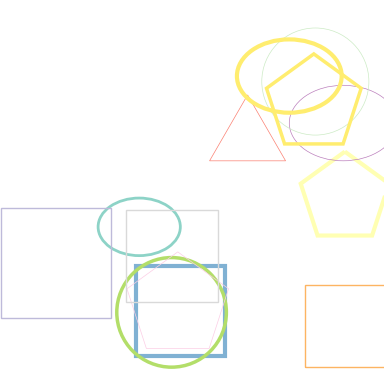[{"shape": "oval", "thickness": 2, "radius": 0.53, "center": [0.362, 0.411]}, {"shape": "pentagon", "thickness": 3, "radius": 0.6, "center": [0.896, 0.486]}, {"shape": "square", "thickness": 1, "radius": 0.71, "center": [0.145, 0.317]}, {"shape": "triangle", "thickness": 0.5, "radius": 0.57, "center": [0.643, 0.639]}, {"shape": "square", "thickness": 3, "radius": 0.58, "center": [0.469, 0.192]}, {"shape": "square", "thickness": 1, "radius": 0.53, "center": [0.899, 0.154]}, {"shape": "circle", "thickness": 2.5, "radius": 0.71, "center": [0.446, 0.189]}, {"shape": "pentagon", "thickness": 0.5, "radius": 0.69, "center": [0.462, 0.207]}, {"shape": "square", "thickness": 1, "radius": 0.6, "center": [0.447, 0.336]}, {"shape": "oval", "thickness": 0.5, "radius": 0.7, "center": [0.892, 0.68]}, {"shape": "circle", "thickness": 0.5, "radius": 0.7, "center": [0.819, 0.788]}, {"shape": "oval", "thickness": 3, "radius": 0.68, "center": [0.751, 0.802]}, {"shape": "pentagon", "thickness": 2.5, "radius": 0.65, "center": [0.815, 0.731]}]